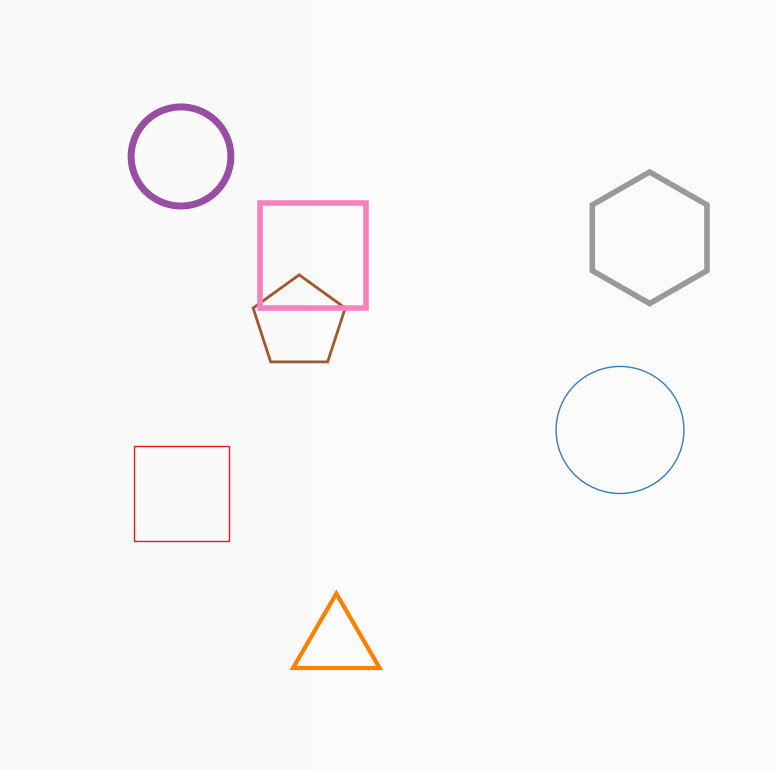[{"shape": "square", "thickness": 0.5, "radius": 0.31, "center": [0.234, 0.359]}, {"shape": "circle", "thickness": 0.5, "radius": 0.41, "center": [0.8, 0.442]}, {"shape": "circle", "thickness": 2.5, "radius": 0.32, "center": [0.234, 0.797]}, {"shape": "triangle", "thickness": 1.5, "radius": 0.32, "center": [0.434, 0.165]}, {"shape": "pentagon", "thickness": 1, "radius": 0.31, "center": [0.386, 0.581]}, {"shape": "square", "thickness": 2, "radius": 0.34, "center": [0.404, 0.668]}, {"shape": "hexagon", "thickness": 2, "radius": 0.43, "center": [0.838, 0.691]}]